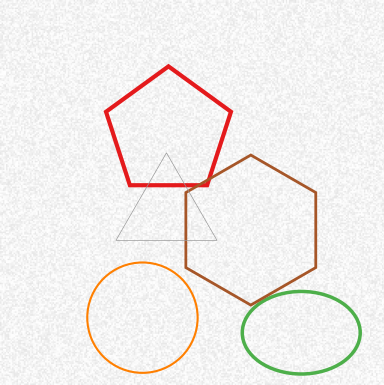[{"shape": "pentagon", "thickness": 3, "radius": 0.85, "center": [0.438, 0.657]}, {"shape": "oval", "thickness": 2.5, "radius": 0.77, "center": [0.782, 0.136]}, {"shape": "circle", "thickness": 1.5, "radius": 0.72, "center": [0.37, 0.175]}, {"shape": "hexagon", "thickness": 2, "radius": 0.97, "center": [0.651, 0.402]}, {"shape": "triangle", "thickness": 0.5, "radius": 0.76, "center": [0.432, 0.451]}]